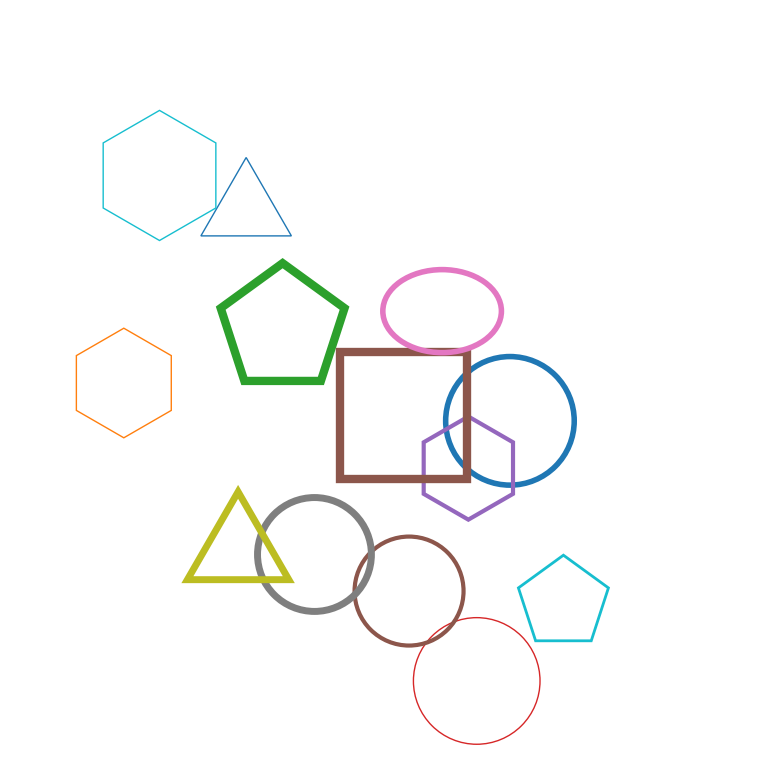[{"shape": "triangle", "thickness": 0.5, "radius": 0.34, "center": [0.32, 0.728]}, {"shape": "circle", "thickness": 2, "radius": 0.42, "center": [0.662, 0.453]}, {"shape": "hexagon", "thickness": 0.5, "radius": 0.36, "center": [0.161, 0.503]}, {"shape": "pentagon", "thickness": 3, "radius": 0.42, "center": [0.367, 0.574]}, {"shape": "circle", "thickness": 0.5, "radius": 0.41, "center": [0.619, 0.116]}, {"shape": "hexagon", "thickness": 1.5, "radius": 0.33, "center": [0.608, 0.392]}, {"shape": "circle", "thickness": 1.5, "radius": 0.35, "center": [0.531, 0.232]}, {"shape": "square", "thickness": 3, "radius": 0.41, "center": [0.524, 0.46]}, {"shape": "oval", "thickness": 2, "radius": 0.39, "center": [0.574, 0.596]}, {"shape": "circle", "thickness": 2.5, "radius": 0.37, "center": [0.408, 0.28]}, {"shape": "triangle", "thickness": 2.5, "radius": 0.38, "center": [0.309, 0.285]}, {"shape": "pentagon", "thickness": 1, "radius": 0.31, "center": [0.732, 0.218]}, {"shape": "hexagon", "thickness": 0.5, "radius": 0.42, "center": [0.207, 0.772]}]